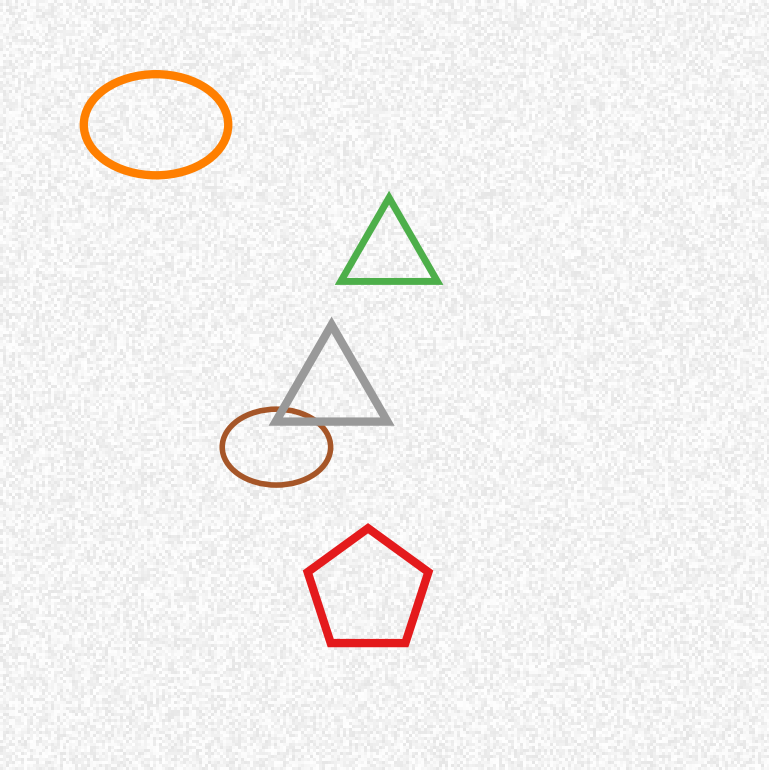[{"shape": "pentagon", "thickness": 3, "radius": 0.41, "center": [0.478, 0.232]}, {"shape": "triangle", "thickness": 2.5, "radius": 0.36, "center": [0.505, 0.671]}, {"shape": "oval", "thickness": 3, "radius": 0.47, "center": [0.203, 0.838]}, {"shape": "oval", "thickness": 2, "radius": 0.35, "center": [0.359, 0.419]}, {"shape": "triangle", "thickness": 3, "radius": 0.42, "center": [0.431, 0.494]}]